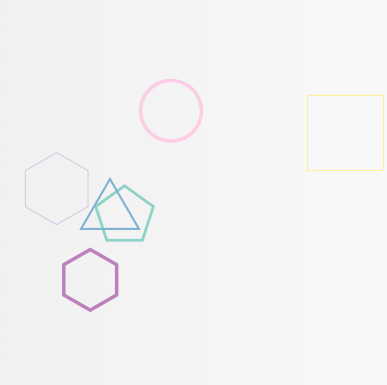[{"shape": "pentagon", "thickness": 2, "radius": 0.39, "center": [0.321, 0.439]}, {"shape": "hexagon", "thickness": 0.5, "radius": 0.47, "center": [0.146, 0.51]}, {"shape": "triangle", "thickness": 1.5, "radius": 0.43, "center": [0.284, 0.449]}, {"shape": "circle", "thickness": 2.5, "radius": 0.39, "center": [0.441, 0.712]}, {"shape": "hexagon", "thickness": 2.5, "radius": 0.39, "center": [0.233, 0.273]}, {"shape": "square", "thickness": 0.5, "radius": 0.49, "center": [0.891, 0.655]}]